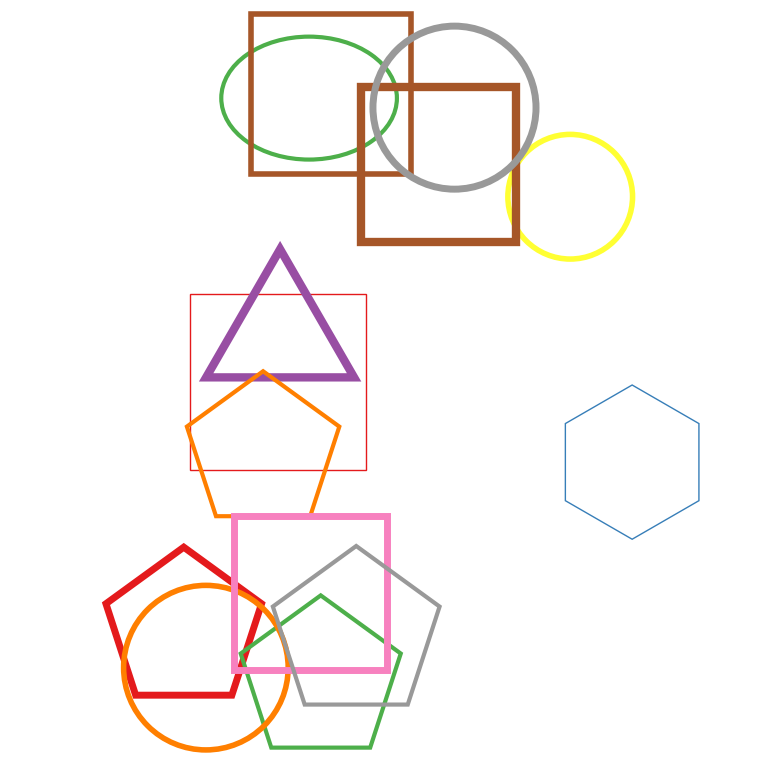[{"shape": "pentagon", "thickness": 2.5, "radius": 0.53, "center": [0.239, 0.183]}, {"shape": "square", "thickness": 0.5, "radius": 0.57, "center": [0.361, 0.504]}, {"shape": "hexagon", "thickness": 0.5, "radius": 0.5, "center": [0.821, 0.4]}, {"shape": "oval", "thickness": 1.5, "radius": 0.57, "center": [0.401, 0.873]}, {"shape": "pentagon", "thickness": 1.5, "radius": 0.55, "center": [0.417, 0.117]}, {"shape": "triangle", "thickness": 3, "radius": 0.55, "center": [0.364, 0.565]}, {"shape": "pentagon", "thickness": 1.5, "radius": 0.52, "center": [0.342, 0.414]}, {"shape": "circle", "thickness": 2, "radius": 0.53, "center": [0.267, 0.133]}, {"shape": "circle", "thickness": 2, "radius": 0.4, "center": [0.741, 0.745]}, {"shape": "square", "thickness": 3, "radius": 0.5, "center": [0.569, 0.786]}, {"shape": "square", "thickness": 2, "radius": 0.52, "center": [0.43, 0.877]}, {"shape": "square", "thickness": 2.5, "radius": 0.5, "center": [0.403, 0.23]}, {"shape": "circle", "thickness": 2.5, "radius": 0.53, "center": [0.59, 0.86]}, {"shape": "pentagon", "thickness": 1.5, "radius": 0.57, "center": [0.463, 0.177]}]